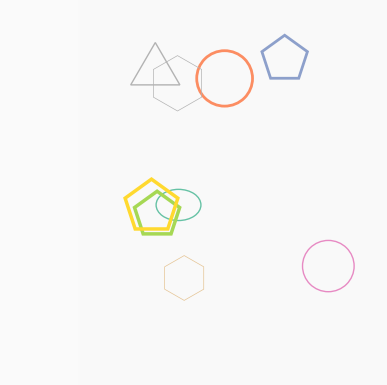[{"shape": "oval", "thickness": 1, "radius": 0.29, "center": [0.461, 0.468]}, {"shape": "circle", "thickness": 2, "radius": 0.36, "center": [0.58, 0.796]}, {"shape": "pentagon", "thickness": 2, "radius": 0.31, "center": [0.735, 0.847]}, {"shape": "circle", "thickness": 1, "radius": 0.33, "center": [0.847, 0.309]}, {"shape": "pentagon", "thickness": 2.5, "radius": 0.31, "center": [0.405, 0.442]}, {"shape": "pentagon", "thickness": 2.5, "radius": 0.36, "center": [0.391, 0.463]}, {"shape": "hexagon", "thickness": 0.5, "radius": 0.29, "center": [0.475, 0.278]}, {"shape": "hexagon", "thickness": 0.5, "radius": 0.36, "center": [0.458, 0.784]}, {"shape": "triangle", "thickness": 1, "radius": 0.37, "center": [0.401, 0.816]}]